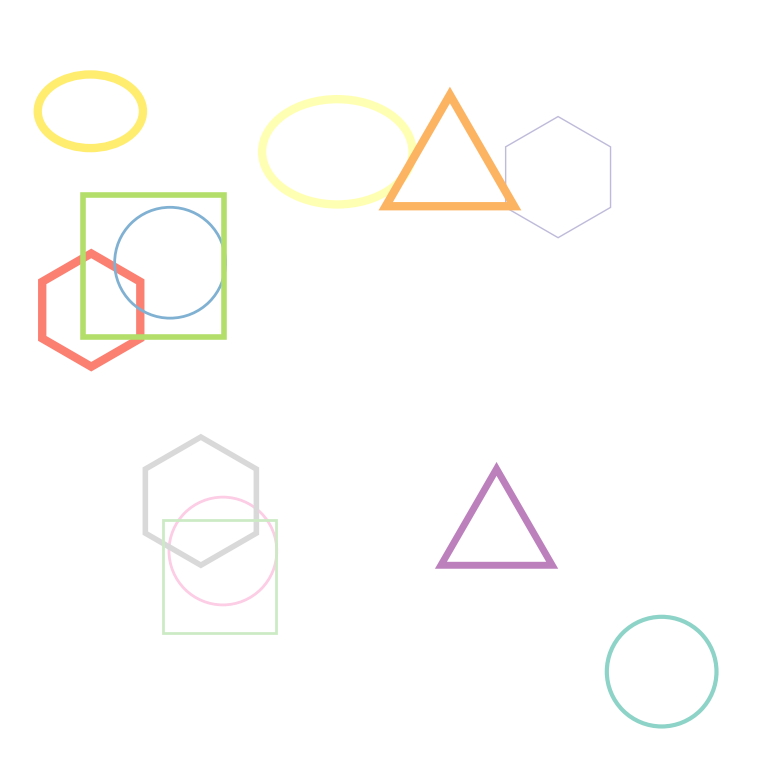[{"shape": "circle", "thickness": 1.5, "radius": 0.36, "center": [0.859, 0.128]}, {"shape": "oval", "thickness": 3, "radius": 0.49, "center": [0.438, 0.803]}, {"shape": "hexagon", "thickness": 0.5, "radius": 0.39, "center": [0.725, 0.77]}, {"shape": "hexagon", "thickness": 3, "radius": 0.37, "center": [0.119, 0.597]}, {"shape": "circle", "thickness": 1, "radius": 0.36, "center": [0.221, 0.659]}, {"shape": "triangle", "thickness": 3, "radius": 0.48, "center": [0.584, 0.78]}, {"shape": "square", "thickness": 2, "radius": 0.46, "center": [0.199, 0.655]}, {"shape": "circle", "thickness": 1, "radius": 0.35, "center": [0.289, 0.284]}, {"shape": "hexagon", "thickness": 2, "radius": 0.42, "center": [0.261, 0.349]}, {"shape": "triangle", "thickness": 2.5, "radius": 0.42, "center": [0.645, 0.308]}, {"shape": "square", "thickness": 1, "radius": 0.37, "center": [0.285, 0.251]}, {"shape": "oval", "thickness": 3, "radius": 0.34, "center": [0.117, 0.855]}]